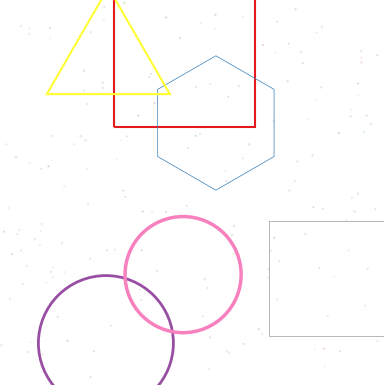[{"shape": "square", "thickness": 1.5, "radius": 0.92, "center": [0.479, 0.853]}, {"shape": "hexagon", "thickness": 0.5, "radius": 0.87, "center": [0.561, 0.681]}, {"shape": "circle", "thickness": 2, "radius": 0.88, "center": [0.275, 0.109]}, {"shape": "triangle", "thickness": 1.5, "radius": 0.92, "center": [0.281, 0.848]}, {"shape": "circle", "thickness": 2.5, "radius": 0.75, "center": [0.476, 0.287]}, {"shape": "square", "thickness": 0.5, "radius": 0.75, "center": [0.847, 0.276]}]